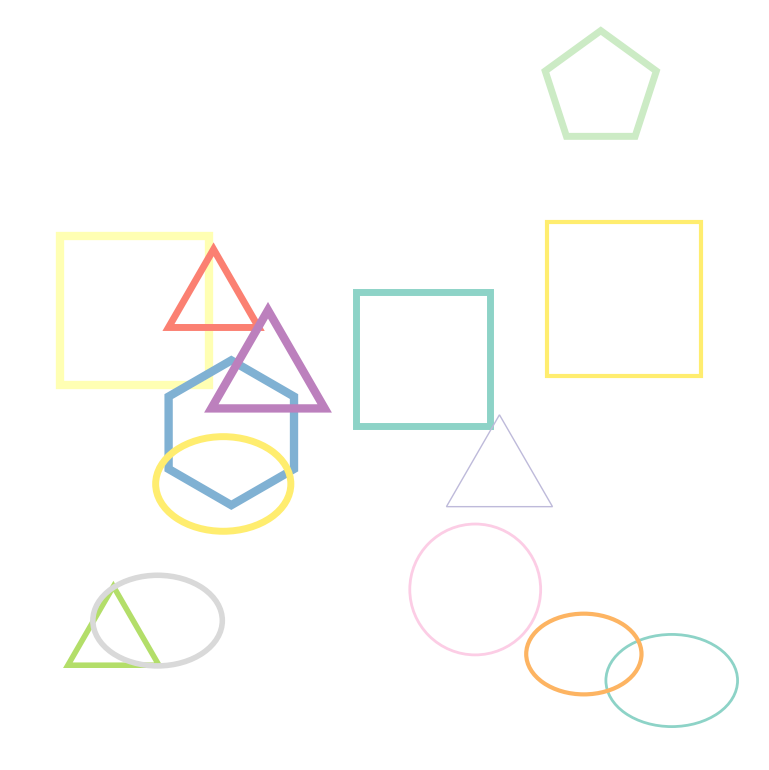[{"shape": "square", "thickness": 2.5, "radius": 0.44, "center": [0.55, 0.534]}, {"shape": "oval", "thickness": 1, "radius": 0.43, "center": [0.872, 0.116]}, {"shape": "square", "thickness": 3, "radius": 0.49, "center": [0.175, 0.597]}, {"shape": "triangle", "thickness": 0.5, "radius": 0.4, "center": [0.649, 0.382]}, {"shape": "triangle", "thickness": 2.5, "radius": 0.34, "center": [0.277, 0.609]}, {"shape": "hexagon", "thickness": 3, "radius": 0.47, "center": [0.3, 0.438]}, {"shape": "oval", "thickness": 1.5, "radius": 0.37, "center": [0.758, 0.151]}, {"shape": "triangle", "thickness": 2, "radius": 0.34, "center": [0.147, 0.17]}, {"shape": "circle", "thickness": 1, "radius": 0.42, "center": [0.617, 0.234]}, {"shape": "oval", "thickness": 2, "radius": 0.42, "center": [0.205, 0.194]}, {"shape": "triangle", "thickness": 3, "radius": 0.43, "center": [0.348, 0.512]}, {"shape": "pentagon", "thickness": 2.5, "radius": 0.38, "center": [0.78, 0.884]}, {"shape": "oval", "thickness": 2.5, "radius": 0.44, "center": [0.29, 0.371]}, {"shape": "square", "thickness": 1.5, "radius": 0.5, "center": [0.81, 0.612]}]